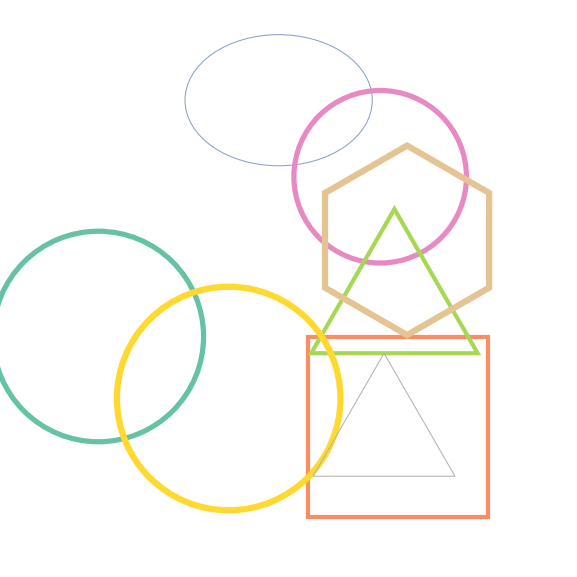[{"shape": "circle", "thickness": 2.5, "radius": 0.91, "center": [0.17, 0.416]}, {"shape": "square", "thickness": 2, "radius": 0.78, "center": [0.69, 0.259]}, {"shape": "oval", "thickness": 0.5, "radius": 0.81, "center": [0.482, 0.826]}, {"shape": "circle", "thickness": 2.5, "radius": 0.75, "center": [0.658, 0.693]}, {"shape": "triangle", "thickness": 2, "radius": 0.83, "center": [0.683, 0.471]}, {"shape": "circle", "thickness": 3, "radius": 0.97, "center": [0.396, 0.309]}, {"shape": "hexagon", "thickness": 3, "radius": 0.82, "center": [0.705, 0.583]}, {"shape": "triangle", "thickness": 0.5, "radius": 0.71, "center": [0.665, 0.245]}]